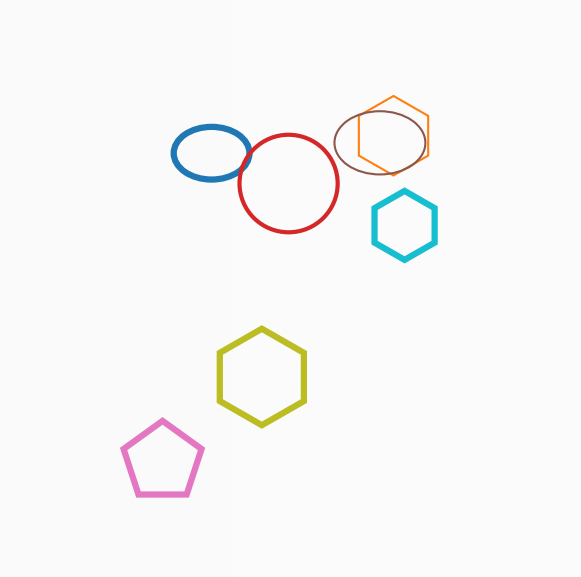[{"shape": "oval", "thickness": 3, "radius": 0.33, "center": [0.364, 0.734]}, {"shape": "hexagon", "thickness": 1, "radius": 0.34, "center": [0.677, 0.764]}, {"shape": "circle", "thickness": 2, "radius": 0.42, "center": [0.496, 0.681]}, {"shape": "oval", "thickness": 1, "radius": 0.39, "center": [0.654, 0.752]}, {"shape": "pentagon", "thickness": 3, "radius": 0.35, "center": [0.28, 0.2]}, {"shape": "hexagon", "thickness": 3, "radius": 0.42, "center": [0.45, 0.346]}, {"shape": "hexagon", "thickness": 3, "radius": 0.3, "center": [0.696, 0.609]}]